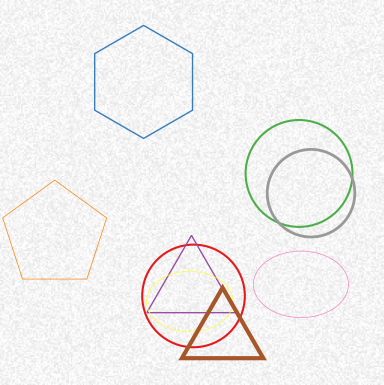[{"shape": "circle", "thickness": 1.5, "radius": 0.67, "center": [0.503, 0.231]}, {"shape": "hexagon", "thickness": 1, "radius": 0.73, "center": [0.373, 0.787]}, {"shape": "circle", "thickness": 1.5, "radius": 0.69, "center": [0.777, 0.549]}, {"shape": "triangle", "thickness": 1, "radius": 0.67, "center": [0.497, 0.255]}, {"shape": "pentagon", "thickness": 0.5, "radius": 0.71, "center": [0.142, 0.39]}, {"shape": "oval", "thickness": 0.5, "radius": 0.56, "center": [0.493, 0.217]}, {"shape": "triangle", "thickness": 3, "radius": 0.61, "center": [0.578, 0.131]}, {"shape": "oval", "thickness": 0.5, "radius": 0.62, "center": [0.782, 0.261]}, {"shape": "circle", "thickness": 2, "radius": 0.57, "center": [0.808, 0.498]}]